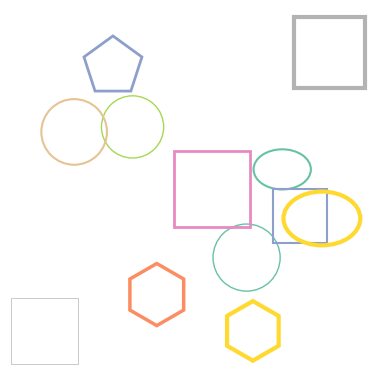[{"shape": "oval", "thickness": 1.5, "radius": 0.37, "center": [0.733, 0.56]}, {"shape": "circle", "thickness": 1, "radius": 0.44, "center": [0.641, 0.331]}, {"shape": "hexagon", "thickness": 2.5, "radius": 0.4, "center": [0.407, 0.235]}, {"shape": "pentagon", "thickness": 2, "radius": 0.4, "center": [0.293, 0.827]}, {"shape": "square", "thickness": 1.5, "radius": 0.35, "center": [0.778, 0.439]}, {"shape": "square", "thickness": 2, "radius": 0.49, "center": [0.55, 0.509]}, {"shape": "circle", "thickness": 1, "radius": 0.4, "center": [0.344, 0.67]}, {"shape": "oval", "thickness": 3, "radius": 0.5, "center": [0.836, 0.433]}, {"shape": "hexagon", "thickness": 3, "radius": 0.39, "center": [0.657, 0.141]}, {"shape": "circle", "thickness": 1.5, "radius": 0.43, "center": [0.193, 0.657]}, {"shape": "square", "thickness": 3, "radius": 0.46, "center": [0.855, 0.864]}, {"shape": "square", "thickness": 0.5, "radius": 0.43, "center": [0.115, 0.14]}]